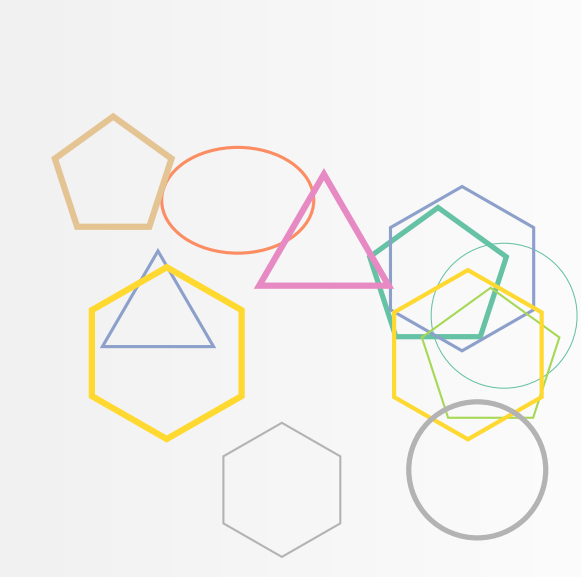[{"shape": "pentagon", "thickness": 2.5, "radius": 0.62, "center": [0.754, 0.516]}, {"shape": "circle", "thickness": 0.5, "radius": 0.63, "center": [0.867, 0.452]}, {"shape": "oval", "thickness": 1.5, "radius": 0.65, "center": [0.409, 0.652]}, {"shape": "triangle", "thickness": 1.5, "radius": 0.55, "center": [0.272, 0.454]}, {"shape": "hexagon", "thickness": 1.5, "radius": 0.71, "center": [0.795, 0.534]}, {"shape": "triangle", "thickness": 3, "radius": 0.64, "center": [0.557, 0.569]}, {"shape": "pentagon", "thickness": 1, "radius": 0.62, "center": [0.844, 0.376]}, {"shape": "hexagon", "thickness": 2, "radius": 0.73, "center": [0.805, 0.385]}, {"shape": "hexagon", "thickness": 3, "radius": 0.74, "center": [0.287, 0.388]}, {"shape": "pentagon", "thickness": 3, "radius": 0.53, "center": [0.195, 0.692]}, {"shape": "hexagon", "thickness": 1, "radius": 0.58, "center": [0.485, 0.151]}, {"shape": "circle", "thickness": 2.5, "radius": 0.59, "center": [0.821, 0.186]}]